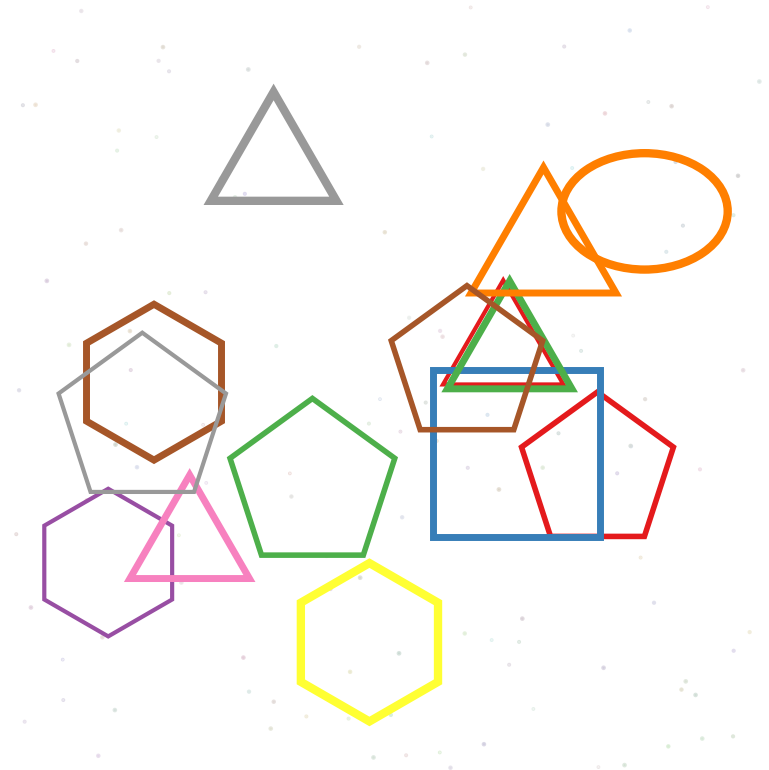[{"shape": "triangle", "thickness": 1.5, "radius": 0.45, "center": [0.654, 0.546]}, {"shape": "pentagon", "thickness": 2, "radius": 0.52, "center": [0.776, 0.387]}, {"shape": "square", "thickness": 2.5, "radius": 0.54, "center": [0.671, 0.411]}, {"shape": "triangle", "thickness": 2.5, "radius": 0.47, "center": [0.662, 0.542]}, {"shape": "pentagon", "thickness": 2, "radius": 0.56, "center": [0.406, 0.37]}, {"shape": "hexagon", "thickness": 1.5, "radius": 0.48, "center": [0.141, 0.269]}, {"shape": "oval", "thickness": 3, "radius": 0.54, "center": [0.837, 0.725]}, {"shape": "triangle", "thickness": 2.5, "radius": 0.54, "center": [0.706, 0.674]}, {"shape": "hexagon", "thickness": 3, "radius": 0.51, "center": [0.48, 0.166]}, {"shape": "pentagon", "thickness": 2, "radius": 0.52, "center": [0.606, 0.526]}, {"shape": "hexagon", "thickness": 2.5, "radius": 0.51, "center": [0.2, 0.504]}, {"shape": "triangle", "thickness": 2.5, "radius": 0.45, "center": [0.246, 0.293]}, {"shape": "pentagon", "thickness": 1.5, "radius": 0.57, "center": [0.185, 0.454]}, {"shape": "triangle", "thickness": 3, "radius": 0.47, "center": [0.355, 0.786]}]